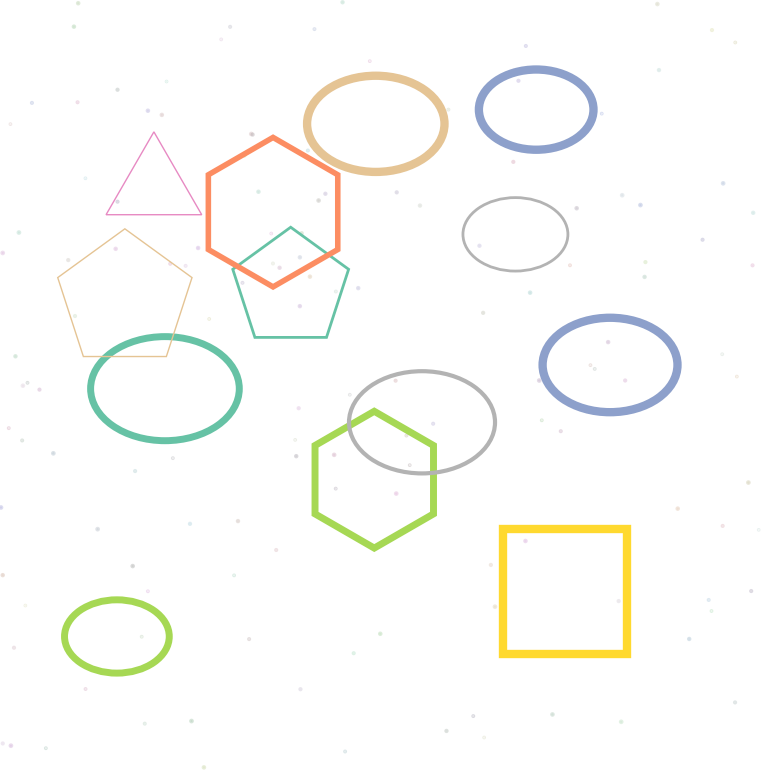[{"shape": "oval", "thickness": 2.5, "radius": 0.48, "center": [0.214, 0.495]}, {"shape": "pentagon", "thickness": 1, "radius": 0.4, "center": [0.378, 0.626]}, {"shape": "hexagon", "thickness": 2, "radius": 0.49, "center": [0.355, 0.724]}, {"shape": "oval", "thickness": 3, "radius": 0.37, "center": [0.696, 0.858]}, {"shape": "oval", "thickness": 3, "radius": 0.44, "center": [0.792, 0.526]}, {"shape": "triangle", "thickness": 0.5, "radius": 0.36, "center": [0.2, 0.757]}, {"shape": "oval", "thickness": 2.5, "radius": 0.34, "center": [0.152, 0.173]}, {"shape": "hexagon", "thickness": 2.5, "radius": 0.44, "center": [0.486, 0.377]}, {"shape": "square", "thickness": 3, "radius": 0.4, "center": [0.734, 0.232]}, {"shape": "pentagon", "thickness": 0.5, "radius": 0.46, "center": [0.162, 0.611]}, {"shape": "oval", "thickness": 3, "radius": 0.45, "center": [0.488, 0.839]}, {"shape": "oval", "thickness": 1.5, "radius": 0.47, "center": [0.548, 0.452]}, {"shape": "oval", "thickness": 1, "radius": 0.34, "center": [0.669, 0.696]}]